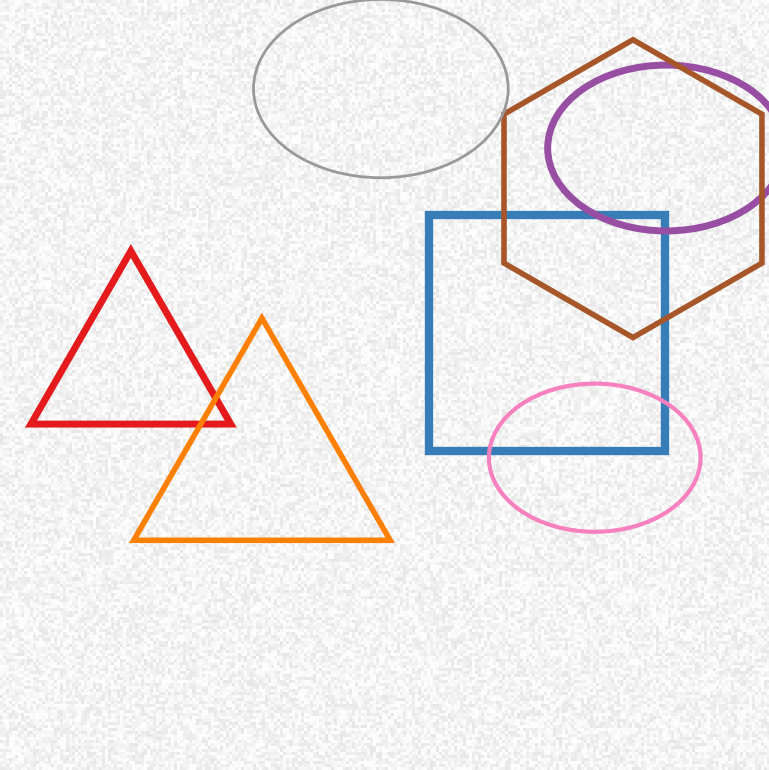[{"shape": "triangle", "thickness": 2.5, "radius": 0.75, "center": [0.17, 0.524]}, {"shape": "square", "thickness": 3, "radius": 0.77, "center": [0.71, 0.568]}, {"shape": "oval", "thickness": 2.5, "radius": 0.77, "center": [0.865, 0.808]}, {"shape": "triangle", "thickness": 2, "radius": 0.96, "center": [0.34, 0.395]}, {"shape": "hexagon", "thickness": 2, "radius": 0.97, "center": [0.822, 0.755]}, {"shape": "oval", "thickness": 1.5, "radius": 0.69, "center": [0.772, 0.406]}, {"shape": "oval", "thickness": 1, "radius": 0.83, "center": [0.495, 0.885]}]